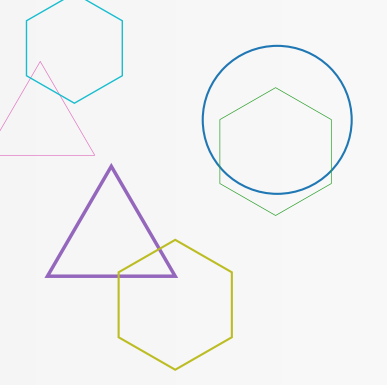[{"shape": "circle", "thickness": 1.5, "radius": 0.96, "center": [0.715, 0.689]}, {"shape": "hexagon", "thickness": 0.5, "radius": 0.83, "center": [0.711, 0.606]}, {"shape": "triangle", "thickness": 2.5, "radius": 0.95, "center": [0.287, 0.378]}, {"shape": "triangle", "thickness": 0.5, "radius": 0.81, "center": [0.104, 0.678]}, {"shape": "hexagon", "thickness": 1.5, "radius": 0.84, "center": [0.452, 0.208]}, {"shape": "hexagon", "thickness": 1, "radius": 0.71, "center": [0.192, 0.875]}]